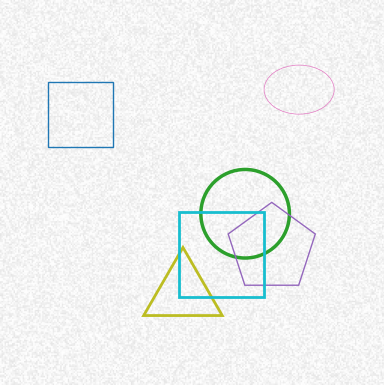[{"shape": "square", "thickness": 1, "radius": 0.42, "center": [0.21, 0.702]}, {"shape": "circle", "thickness": 2.5, "radius": 0.58, "center": [0.637, 0.445]}, {"shape": "pentagon", "thickness": 1, "radius": 0.59, "center": [0.706, 0.355]}, {"shape": "oval", "thickness": 0.5, "radius": 0.46, "center": [0.777, 0.767]}, {"shape": "triangle", "thickness": 2, "radius": 0.59, "center": [0.475, 0.239]}, {"shape": "square", "thickness": 2, "radius": 0.56, "center": [0.575, 0.339]}]